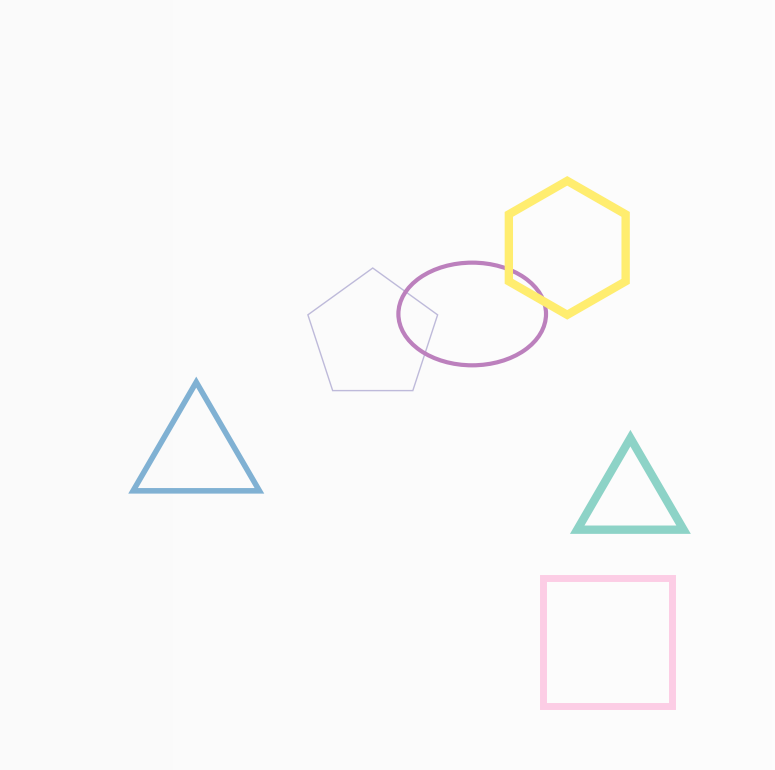[{"shape": "triangle", "thickness": 3, "radius": 0.4, "center": [0.813, 0.352]}, {"shape": "pentagon", "thickness": 0.5, "radius": 0.44, "center": [0.481, 0.564]}, {"shape": "triangle", "thickness": 2, "radius": 0.47, "center": [0.253, 0.41]}, {"shape": "square", "thickness": 2.5, "radius": 0.41, "center": [0.784, 0.166]}, {"shape": "oval", "thickness": 1.5, "radius": 0.48, "center": [0.609, 0.592]}, {"shape": "hexagon", "thickness": 3, "radius": 0.44, "center": [0.732, 0.678]}]